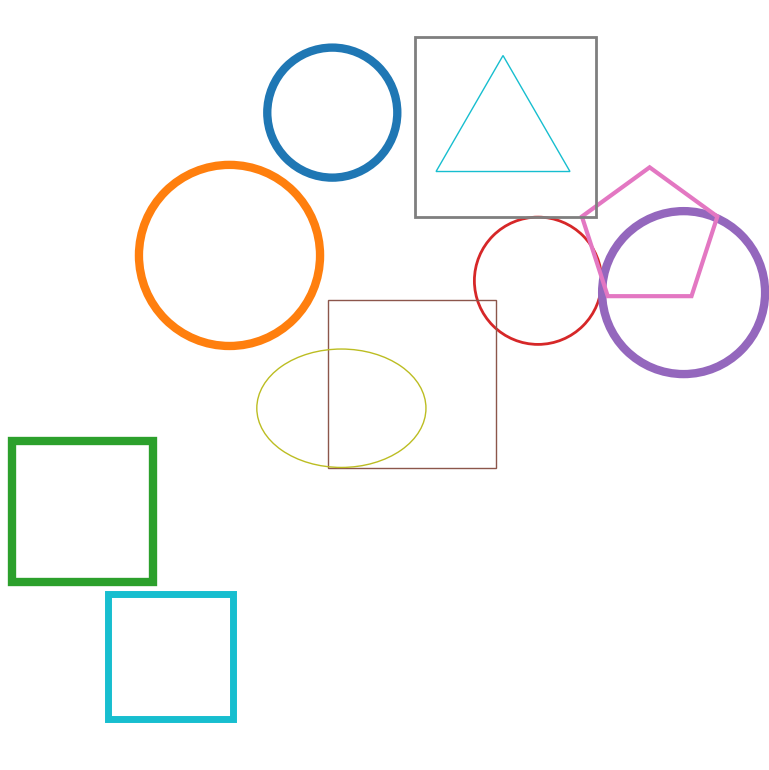[{"shape": "circle", "thickness": 3, "radius": 0.42, "center": [0.432, 0.854]}, {"shape": "circle", "thickness": 3, "radius": 0.59, "center": [0.298, 0.668]}, {"shape": "square", "thickness": 3, "radius": 0.46, "center": [0.107, 0.336]}, {"shape": "circle", "thickness": 1, "radius": 0.41, "center": [0.699, 0.635]}, {"shape": "circle", "thickness": 3, "radius": 0.53, "center": [0.888, 0.62]}, {"shape": "square", "thickness": 0.5, "radius": 0.55, "center": [0.535, 0.501]}, {"shape": "pentagon", "thickness": 1.5, "radius": 0.46, "center": [0.844, 0.69]}, {"shape": "square", "thickness": 1, "radius": 0.59, "center": [0.656, 0.835]}, {"shape": "oval", "thickness": 0.5, "radius": 0.55, "center": [0.443, 0.47]}, {"shape": "triangle", "thickness": 0.5, "radius": 0.5, "center": [0.653, 0.827]}, {"shape": "square", "thickness": 2.5, "radius": 0.41, "center": [0.221, 0.147]}]